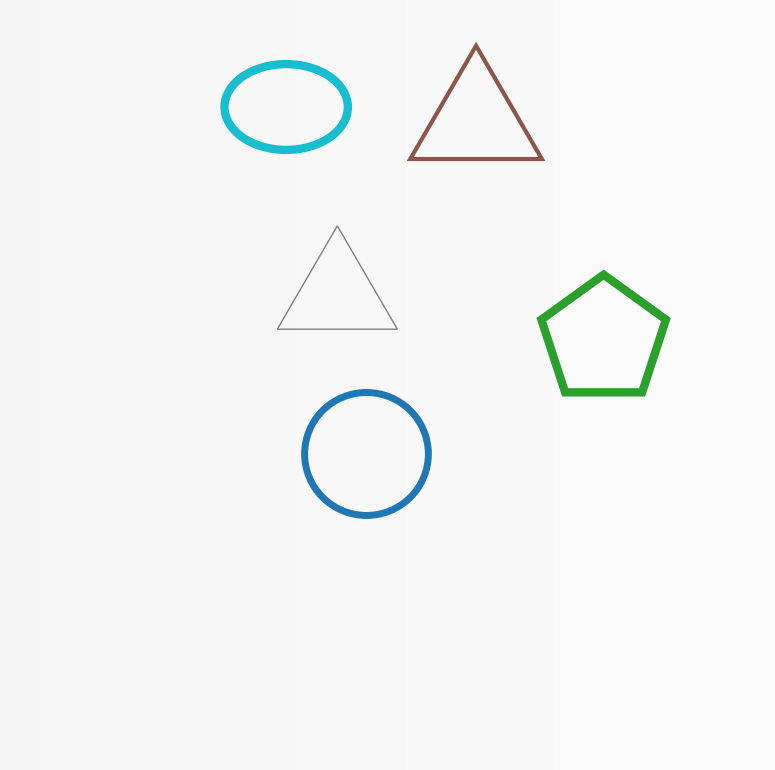[{"shape": "circle", "thickness": 2.5, "radius": 0.4, "center": [0.473, 0.41]}, {"shape": "pentagon", "thickness": 3, "radius": 0.42, "center": [0.779, 0.559]}, {"shape": "triangle", "thickness": 1.5, "radius": 0.49, "center": [0.614, 0.843]}, {"shape": "triangle", "thickness": 0.5, "radius": 0.45, "center": [0.435, 0.617]}, {"shape": "oval", "thickness": 3, "radius": 0.4, "center": [0.369, 0.861]}]